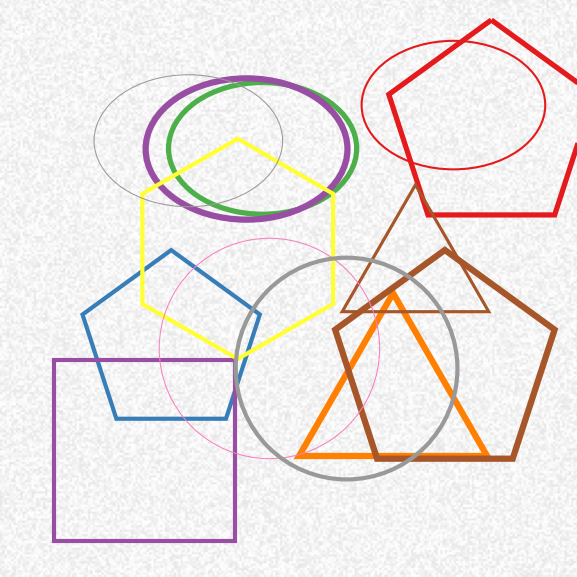[{"shape": "oval", "thickness": 1, "radius": 0.79, "center": [0.785, 0.817]}, {"shape": "pentagon", "thickness": 2.5, "radius": 0.93, "center": [0.851, 0.778]}, {"shape": "pentagon", "thickness": 2, "radius": 0.81, "center": [0.296, 0.405]}, {"shape": "oval", "thickness": 2.5, "radius": 0.81, "center": [0.455, 0.742]}, {"shape": "oval", "thickness": 3, "radius": 0.87, "center": [0.427, 0.741]}, {"shape": "square", "thickness": 2, "radius": 0.78, "center": [0.251, 0.219]}, {"shape": "triangle", "thickness": 3, "radius": 0.94, "center": [0.681, 0.304]}, {"shape": "hexagon", "thickness": 2, "radius": 0.95, "center": [0.412, 0.568]}, {"shape": "pentagon", "thickness": 3, "radius": 1.0, "center": [0.77, 0.366]}, {"shape": "triangle", "thickness": 1.5, "radius": 0.73, "center": [0.719, 0.533]}, {"shape": "circle", "thickness": 0.5, "radius": 0.95, "center": [0.467, 0.396]}, {"shape": "circle", "thickness": 2, "radius": 0.96, "center": [0.6, 0.361]}, {"shape": "oval", "thickness": 0.5, "radius": 0.82, "center": [0.326, 0.755]}]